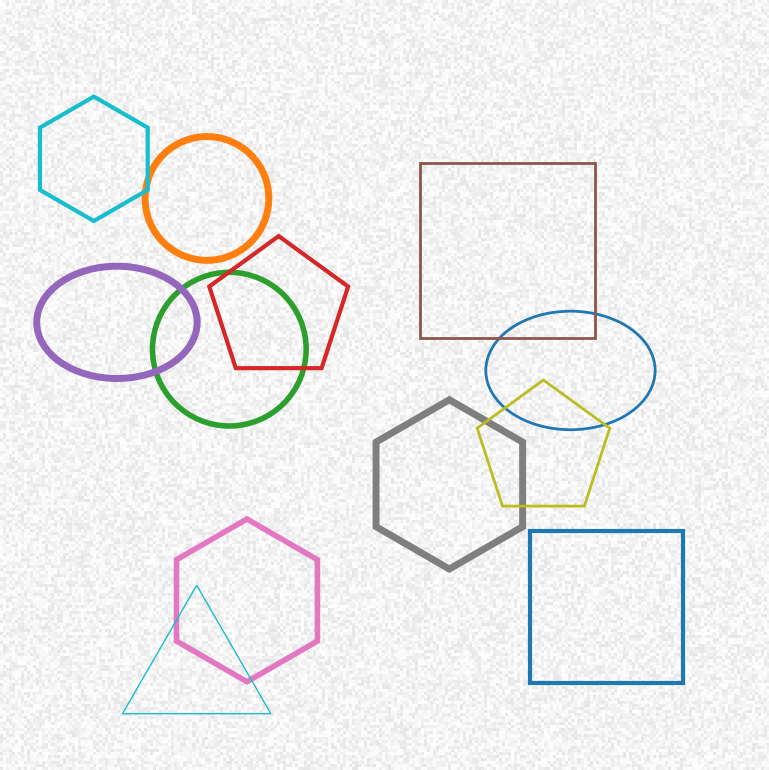[{"shape": "oval", "thickness": 1, "radius": 0.55, "center": [0.741, 0.519]}, {"shape": "square", "thickness": 1.5, "radius": 0.5, "center": [0.788, 0.212]}, {"shape": "circle", "thickness": 2.5, "radius": 0.4, "center": [0.269, 0.742]}, {"shape": "circle", "thickness": 2, "radius": 0.5, "center": [0.298, 0.547]}, {"shape": "pentagon", "thickness": 1.5, "radius": 0.47, "center": [0.362, 0.599]}, {"shape": "oval", "thickness": 2.5, "radius": 0.52, "center": [0.152, 0.581]}, {"shape": "square", "thickness": 1, "radius": 0.57, "center": [0.659, 0.675]}, {"shape": "hexagon", "thickness": 2, "radius": 0.53, "center": [0.321, 0.22]}, {"shape": "hexagon", "thickness": 2.5, "radius": 0.55, "center": [0.584, 0.371]}, {"shape": "pentagon", "thickness": 1, "radius": 0.45, "center": [0.706, 0.416]}, {"shape": "triangle", "thickness": 0.5, "radius": 0.56, "center": [0.255, 0.129]}, {"shape": "hexagon", "thickness": 1.5, "radius": 0.4, "center": [0.122, 0.794]}]